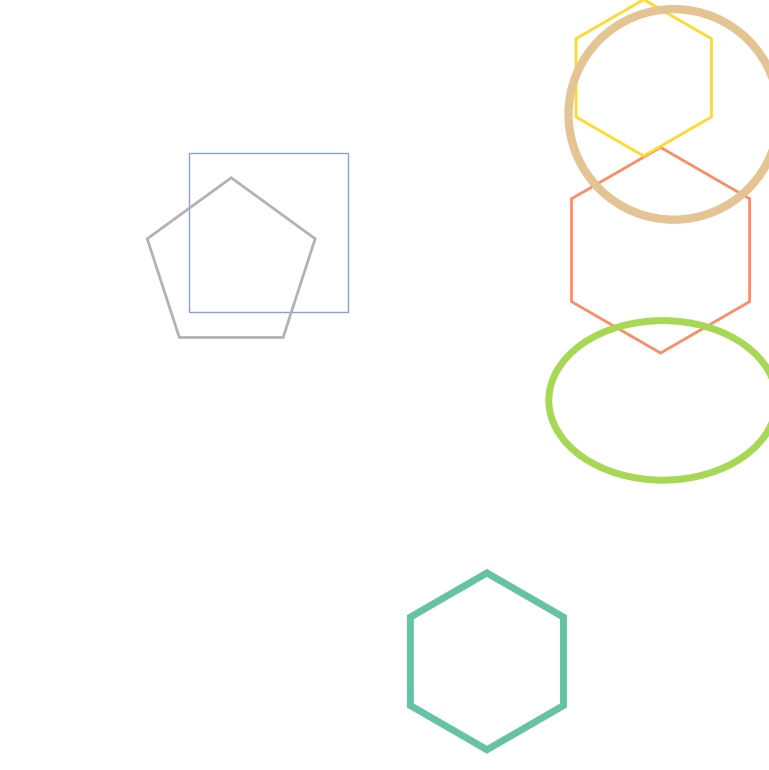[{"shape": "hexagon", "thickness": 2.5, "radius": 0.57, "center": [0.632, 0.141]}, {"shape": "hexagon", "thickness": 1, "radius": 0.67, "center": [0.858, 0.675]}, {"shape": "square", "thickness": 0.5, "radius": 0.52, "center": [0.349, 0.698]}, {"shape": "oval", "thickness": 2.5, "radius": 0.74, "center": [0.861, 0.48]}, {"shape": "hexagon", "thickness": 1, "radius": 0.51, "center": [0.836, 0.899]}, {"shape": "circle", "thickness": 3, "radius": 0.68, "center": [0.875, 0.851]}, {"shape": "pentagon", "thickness": 1, "radius": 0.57, "center": [0.3, 0.654]}]